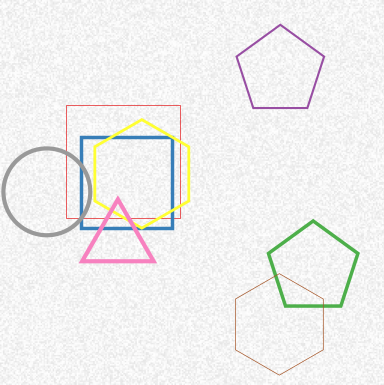[{"shape": "square", "thickness": 0.5, "radius": 0.74, "center": [0.319, 0.581]}, {"shape": "square", "thickness": 2.5, "radius": 0.59, "center": [0.329, 0.526]}, {"shape": "pentagon", "thickness": 2.5, "radius": 0.61, "center": [0.813, 0.304]}, {"shape": "pentagon", "thickness": 1.5, "radius": 0.6, "center": [0.728, 0.816]}, {"shape": "hexagon", "thickness": 2, "radius": 0.7, "center": [0.368, 0.548]}, {"shape": "hexagon", "thickness": 0.5, "radius": 0.66, "center": [0.726, 0.157]}, {"shape": "triangle", "thickness": 3, "radius": 0.54, "center": [0.306, 0.375]}, {"shape": "circle", "thickness": 3, "radius": 0.56, "center": [0.122, 0.502]}]